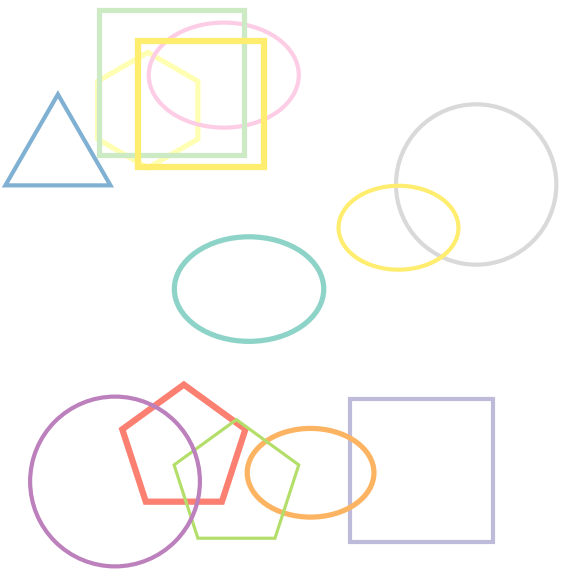[{"shape": "oval", "thickness": 2.5, "radius": 0.65, "center": [0.431, 0.499]}, {"shape": "hexagon", "thickness": 2.5, "radius": 0.5, "center": [0.256, 0.808]}, {"shape": "square", "thickness": 2, "radius": 0.62, "center": [0.73, 0.184]}, {"shape": "pentagon", "thickness": 3, "radius": 0.56, "center": [0.318, 0.221]}, {"shape": "triangle", "thickness": 2, "radius": 0.53, "center": [0.1, 0.731]}, {"shape": "oval", "thickness": 2.5, "radius": 0.55, "center": [0.538, 0.181]}, {"shape": "pentagon", "thickness": 1.5, "radius": 0.57, "center": [0.409, 0.159]}, {"shape": "oval", "thickness": 2, "radius": 0.65, "center": [0.388, 0.869]}, {"shape": "circle", "thickness": 2, "radius": 0.69, "center": [0.825, 0.68]}, {"shape": "circle", "thickness": 2, "radius": 0.73, "center": [0.199, 0.165]}, {"shape": "square", "thickness": 2.5, "radius": 0.63, "center": [0.297, 0.856]}, {"shape": "oval", "thickness": 2, "radius": 0.52, "center": [0.69, 0.605]}, {"shape": "square", "thickness": 3, "radius": 0.54, "center": [0.348, 0.82]}]